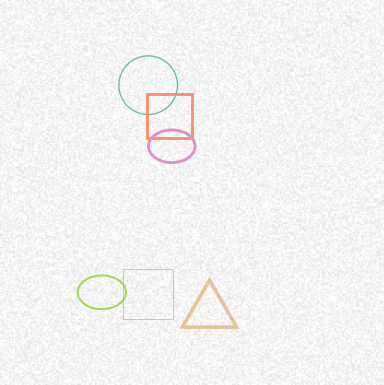[{"shape": "circle", "thickness": 1, "radius": 0.38, "center": [0.385, 0.779]}, {"shape": "square", "thickness": 2, "radius": 0.29, "center": [0.44, 0.699]}, {"shape": "oval", "thickness": 2, "radius": 0.3, "center": [0.446, 0.62]}, {"shape": "oval", "thickness": 1.5, "radius": 0.31, "center": [0.264, 0.241]}, {"shape": "triangle", "thickness": 2.5, "radius": 0.41, "center": [0.544, 0.191]}, {"shape": "square", "thickness": 0.5, "radius": 0.33, "center": [0.385, 0.237]}]